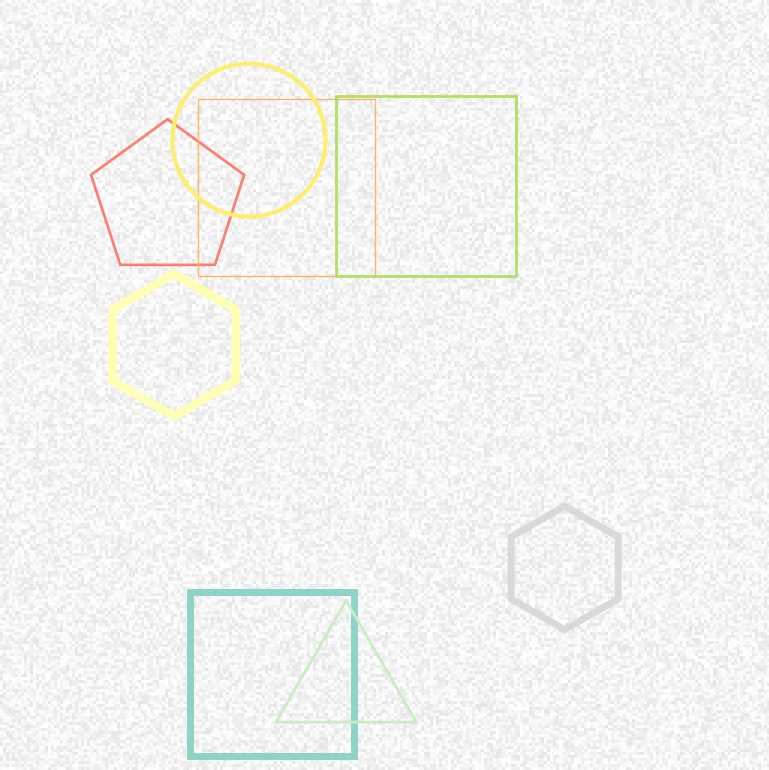[{"shape": "square", "thickness": 2.5, "radius": 0.53, "center": [0.353, 0.125]}, {"shape": "hexagon", "thickness": 3, "radius": 0.46, "center": [0.226, 0.552]}, {"shape": "pentagon", "thickness": 1, "radius": 0.52, "center": [0.218, 0.741]}, {"shape": "square", "thickness": 0.5, "radius": 0.57, "center": [0.372, 0.757]}, {"shape": "square", "thickness": 1, "radius": 0.58, "center": [0.554, 0.758]}, {"shape": "hexagon", "thickness": 2.5, "radius": 0.4, "center": [0.733, 0.262]}, {"shape": "triangle", "thickness": 1, "radius": 0.53, "center": [0.45, 0.115]}, {"shape": "circle", "thickness": 1.5, "radius": 0.5, "center": [0.323, 0.818]}]